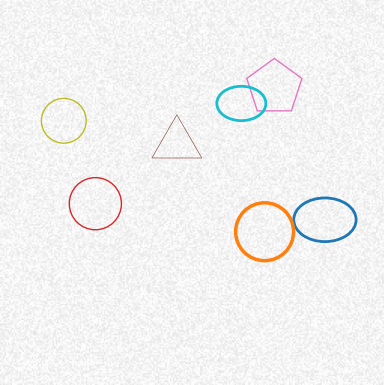[{"shape": "oval", "thickness": 2, "radius": 0.41, "center": [0.844, 0.429]}, {"shape": "circle", "thickness": 2.5, "radius": 0.38, "center": [0.687, 0.398]}, {"shape": "circle", "thickness": 1, "radius": 0.34, "center": [0.248, 0.471]}, {"shape": "triangle", "thickness": 0.5, "radius": 0.37, "center": [0.459, 0.627]}, {"shape": "pentagon", "thickness": 1, "radius": 0.38, "center": [0.713, 0.773]}, {"shape": "circle", "thickness": 1, "radius": 0.29, "center": [0.166, 0.686]}, {"shape": "oval", "thickness": 2, "radius": 0.32, "center": [0.627, 0.731]}]